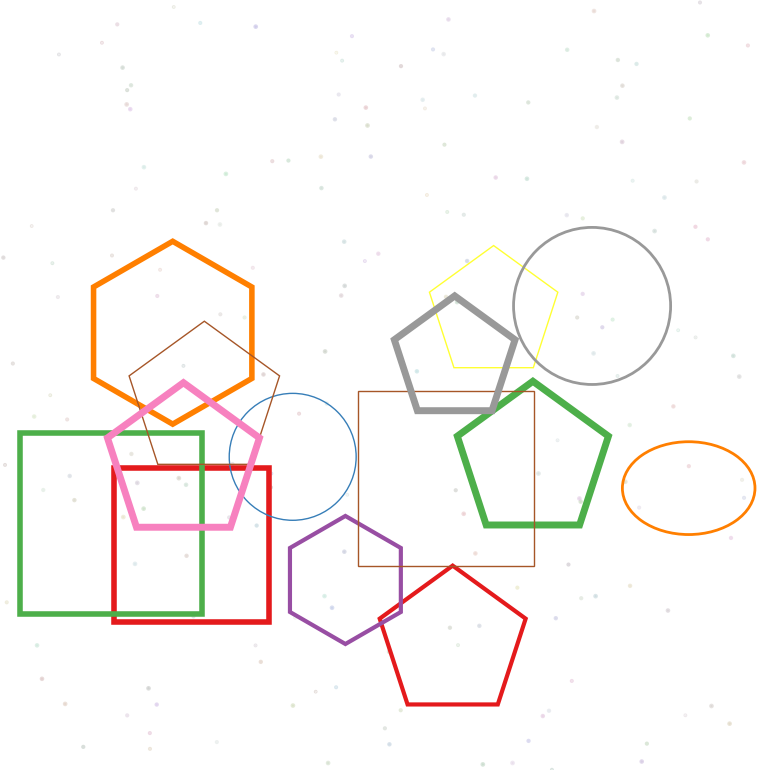[{"shape": "square", "thickness": 2, "radius": 0.5, "center": [0.249, 0.292]}, {"shape": "pentagon", "thickness": 1.5, "radius": 0.5, "center": [0.588, 0.166]}, {"shape": "circle", "thickness": 0.5, "radius": 0.41, "center": [0.38, 0.407]}, {"shape": "square", "thickness": 2, "radius": 0.59, "center": [0.144, 0.32]}, {"shape": "pentagon", "thickness": 2.5, "radius": 0.52, "center": [0.692, 0.402]}, {"shape": "hexagon", "thickness": 1.5, "radius": 0.42, "center": [0.449, 0.247]}, {"shape": "hexagon", "thickness": 2, "radius": 0.59, "center": [0.224, 0.568]}, {"shape": "oval", "thickness": 1, "radius": 0.43, "center": [0.894, 0.366]}, {"shape": "pentagon", "thickness": 0.5, "radius": 0.44, "center": [0.641, 0.593]}, {"shape": "square", "thickness": 0.5, "radius": 0.57, "center": [0.579, 0.379]}, {"shape": "pentagon", "thickness": 0.5, "radius": 0.51, "center": [0.265, 0.48]}, {"shape": "pentagon", "thickness": 2.5, "radius": 0.52, "center": [0.238, 0.399]}, {"shape": "circle", "thickness": 1, "radius": 0.51, "center": [0.769, 0.603]}, {"shape": "pentagon", "thickness": 2.5, "radius": 0.41, "center": [0.591, 0.533]}]